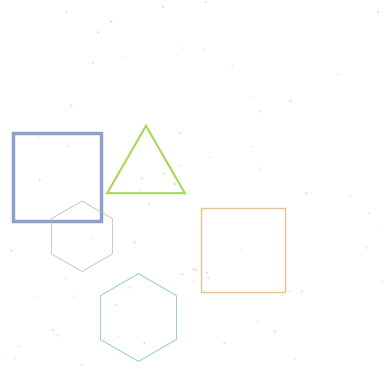[{"shape": "hexagon", "thickness": 0.5, "radius": 0.57, "center": [0.36, 0.175]}, {"shape": "square", "thickness": 2.5, "radius": 0.57, "center": [0.148, 0.541]}, {"shape": "triangle", "thickness": 1.5, "radius": 0.58, "center": [0.379, 0.556]}, {"shape": "square", "thickness": 1, "radius": 0.54, "center": [0.631, 0.351]}, {"shape": "hexagon", "thickness": 0.5, "radius": 0.46, "center": [0.213, 0.386]}]